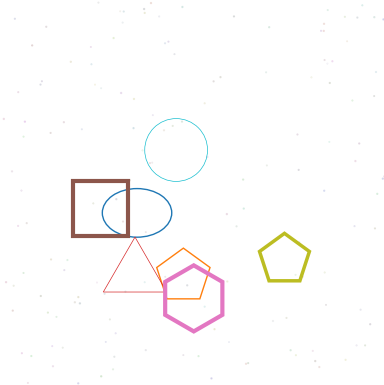[{"shape": "oval", "thickness": 1, "radius": 0.45, "center": [0.356, 0.447]}, {"shape": "pentagon", "thickness": 1, "radius": 0.36, "center": [0.476, 0.283]}, {"shape": "triangle", "thickness": 0.5, "radius": 0.48, "center": [0.351, 0.289]}, {"shape": "square", "thickness": 3, "radius": 0.36, "center": [0.262, 0.458]}, {"shape": "hexagon", "thickness": 3, "radius": 0.43, "center": [0.503, 0.225]}, {"shape": "pentagon", "thickness": 2.5, "radius": 0.34, "center": [0.739, 0.326]}, {"shape": "circle", "thickness": 0.5, "radius": 0.41, "center": [0.457, 0.61]}]